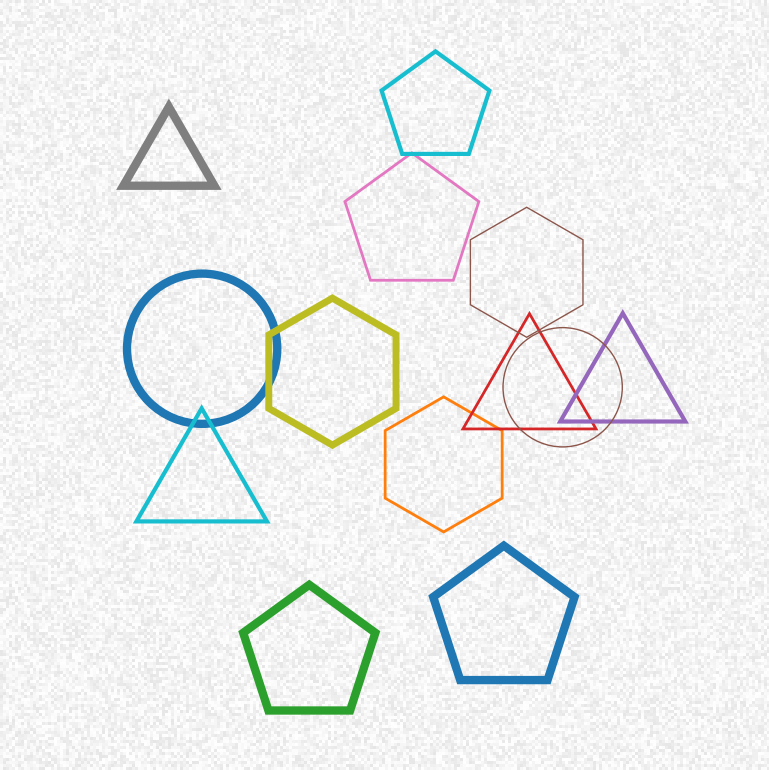[{"shape": "circle", "thickness": 3, "radius": 0.49, "center": [0.263, 0.547]}, {"shape": "pentagon", "thickness": 3, "radius": 0.48, "center": [0.654, 0.195]}, {"shape": "hexagon", "thickness": 1, "radius": 0.44, "center": [0.576, 0.397]}, {"shape": "pentagon", "thickness": 3, "radius": 0.45, "center": [0.402, 0.15]}, {"shape": "triangle", "thickness": 1, "radius": 0.5, "center": [0.688, 0.493]}, {"shape": "triangle", "thickness": 1.5, "radius": 0.47, "center": [0.809, 0.499]}, {"shape": "hexagon", "thickness": 0.5, "radius": 0.42, "center": [0.684, 0.646]}, {"shape": "circle", "thickness": 0.5, "radius": 0.39, "center": [0.731, 0.497]}, {"shape": "pentagon", "thickness": 1, "radius": 0.46, "center": [0.535, 0.71]}, {"shape": "triangle", "thickness": 3, "radius": 0.34, "center": [0.219, 0.793]}, {"shape": "hexagon", "thickness": 2.5, "radius": 0.48, "center": [0.432, 0.517]}, {"shape": "triangle", "thickness": 1.5, "radius": 0.49, "center": [0.262, 0.372]}, {"shape": "pentagon", "thickness": 1.5, "radius": 0.37, "center": [0.566, 0.86]}]